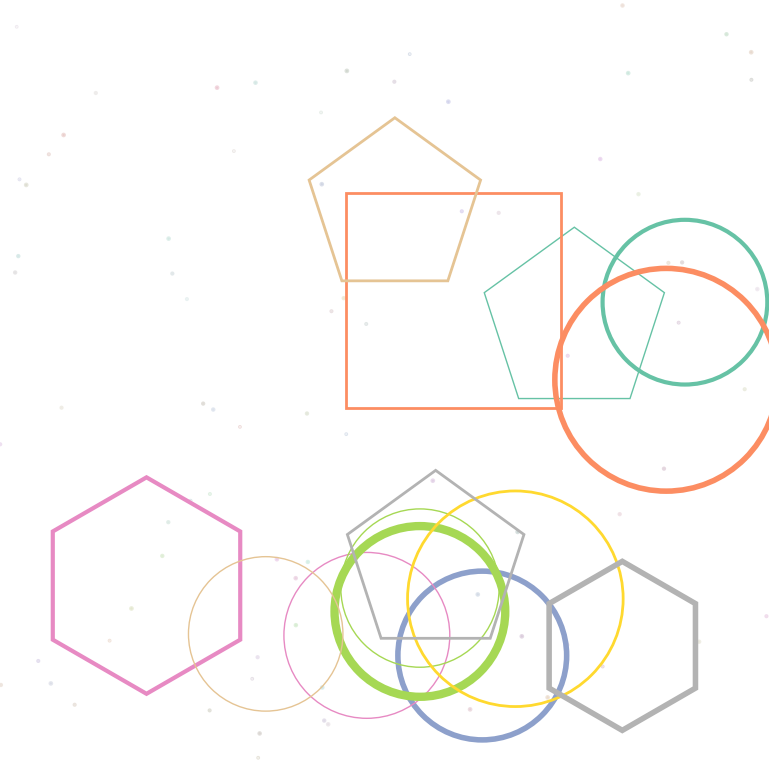[{"shape": "pentagon", "thickness": 0.5, "radius": 0.61, "center": [0.746, 0.582]}, {"shape": "circle", "thickness": 1.5, "radius": 0.53, "center": [0.89, 0.608]}, {"shape": "square", "thickness": 1, "radius": 0.7, "center": [0.589, 0.61]}, {"shape": "circle", "thickness": 2, "radius": 0.72, "center": [0.865, 0.507]}, {"shape": "circle", "thickness": 2, "radius": 0.55, "center": [0.626, 0.149]}, {"shape": "hexagon", "thickness": 1.5, "radius": 0.7, "center": [0.19, 0.24]}, {"shape": "circle", "thickness": 0.5, "radius": 0.54, "center": [0.476, 0.175]}, {"shape": "circle", "thickness": 0.5, "radius": 0.51, "center": [0.545, 0.236]}, {"shape": "circle", "thickness": 3, "radius": 0.55, "center": [0.545, 0.206]}, {"shape": "circle", "thickness": 1, "radius": 0.7, "center": [0.669, 0.222]}, {"shape": "pentagon", "thickness": 1, "radius": 0.59, "center": [0.513, 0.73]}, {"shape": "circle", "thickness": 0.5, "radius": 0.5, "center": [0.345, 0.177]}, {"shape": "hexagon", "thickness": 2, "radius": 0.55, "center": [0.808, 0.161]}, {"shape": "pentagon", "thickness": 1, "radius": 0.6, "center": [0.566, 0.269]}]